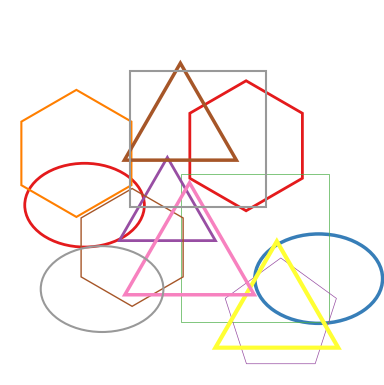[{"shape": "hexagon", "thickness": 2, "radius": 0.84, "center": [0.639, 0.621]}, {"shape": "oval", "thickness": 2, "radius": 0.78, "center": [0.22, 0.467]}, {"shape": "oval", "thickness": 2.5, "radius": 0.83, "center": [0.828, 0.276]}, {"shape": "square", "thickness": 0.5, "radius": 0.96, "center": [0.662, 0.356]}, {"shape": "triangle", "thickness": 2, "radius": 0.72, "center": [0.435, 0.447]}, {"shape": "pentagon", "thickness": 0.5, "radius": 0.76, "center": [0.729, 0.178]}, {"shape": "hexagon", "thickness": 1.5, "radius": 0.83, "center": [0.198, 0.602]}, {"shape": "triangle", "thickness": 3, "radius": 0.92, "center": [0.719, 0.189]}, {"shape": "triangle", "thickness": 2.5, "radius": 0.84, "center": [0.469, 0.668]}, {"shape": "hexagon", "thickness": 1, "radius": 0.76, "center": [0.343, 0.357]}, {"shape": "triangle", "thickness": 2.5, "radius": 0.97, "center": [0.492, 0.331]}, {"shape": "square", "thickness": 1.5, "radius": 0.88, "center": [0.514, 0.638]}, {"shape": "oval", "thickness": 1.5, "radius": 0.8, "center": [0.265, 0.249]}]